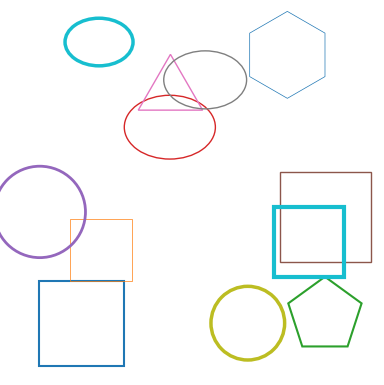[{"shape": "square", "thickness": 1.5, "radius": 0.55, "center": [0.212, 0.159]}, {"shape": "hexagon", "thickness": 0.5, "radius": 0.56, "center": [0.746, 0.858]}, {"shape": "square", "thickness": 0.5, "radius": 0.4, "center": [0.262, 0.351]}, {"shape": "pentagon", "thickness": 1.5, "radius": 0.5, "center": [0.844, 0.181]}, {"shape": "oval", "thickness": 1, "radius": 0.59, "center": [0.441, 0.67]}, {"shape": "circle", "thickness": 2, "radius": 0.59, "center": [0.103, 0.45]}, {"shape": "square", "thickness": 1, "radius": 0.59, "center": [0.846, 0.437]}, {"shape": "triangle", "thickness": 1, "radius": 0.48, "center": [0.443, 0.762]}, {"shape": "oval", "thickness": 1, "radius": 0.54, "center": [0.533, 0.793]}, {"shape": "circle", "thickness": 2.5, "radius": 0.48, "center": [0.644, 0.161]}, {"shape": "oval", "thickness": 2.5, "radius": 0.44, "center": [0.257, 0.891]}, {"shape": "square", "thickness": 3, "radius": 0.46, "center": [0.802, 0.371]}]